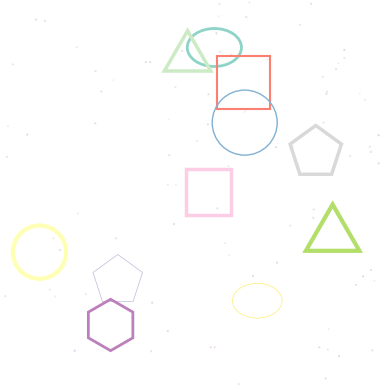[{"shape": "oval", "thickness": 2, "radius": 0.35, "center": [0.557, 0.877]}, {"shape": "circle", "thickness": 3, "radius": 0.35, "center": [0.102, 0.345]}, {"shape": "pentagon", "thickness": 0.5, "radius": 0.34, "center": [0.306, 0.271]}, {"shape": "square", "thickness": 1.5, "radius": 0.34, "center": [0.633, 0.785]}, {"shape": "circle", "thickness": 1, "radius": 0.42, "center": [0.636, 0.682]}, {"shape": "triangle", "thickness": 3, "radius": 0.4, "center": [0.864, 0.389]}, {"shape": "square", "thickness": 2.5, "radius": 0.29, "center": [0.542, 0.501]}, {"shape": "pentagon", "thickness": 2.5, "radius": 0.35, "center": [0.82, 0.604]}, {"shape": "hexagon", "thickness": 2, "radius": 0.33, "center": [0.287, 0.156]}, {"shape": "triangle", "thickness": 2.5, "radius": 0.35, "center": [0.487, 0.85]}, {"shape": "oval", "thickness": 0.5, "radius": 0.32, "center": [0.668, 0.219]}]